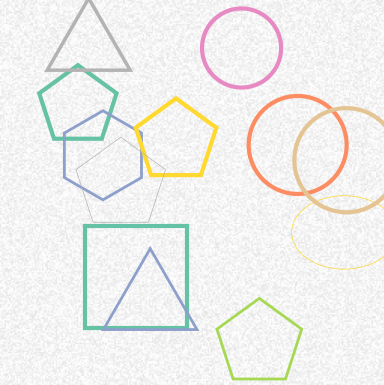[{"shape": "pentagon", "thickness": 3, "radius": 0.53, "center": [0.202, 0.725]}, {"shape": "square", "thickness": 3, "radius": 0.67, "center": [0.353, 0.281]}, {"shape": "circle", "thickness": 3, "radius": 0.64, "center": [0.773, 0.623]}, {"shape": "hexagon", "thickness": 2, "radius": 0.58, "center": [0.267, 0.597]}, {"shape": "triangle", "thickness": 2, "radius": 0.7, "center": [0.39, 0.214]}, {"shape": "circle", "thickness": 3, "radius": 0.51, "center": [0.627, 0.875]}, {"shape": "pentagon", "thickness": 2, "radius": 0.58, "center": [0.674, 0.109]}, {"shape": "pentagon", "thickness": 3, "radius": 0.55, "center": [0.457, 0.634]}, {"shape": "oval", "thickness": 0.5, "radius": 0.68, "center": [0.894, 0.396]}, {"shape": "circle", "thickness": 3, "radius": 0.68, "center": [0.9, 0.584]}, {"shape": "triangle", "thickness": 2.5, "radius": 0.62, "center": [0.23, 0.88]}, {"shape": "pentagon", "thickness": 0.5, "radius": 0.61, "center": [0.314, 0.522]}]